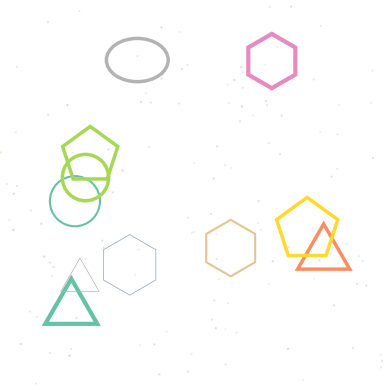[{"shape": "triangle", "thickness": 3, "radius": 0.39, "center": [0.185, 0.198]}, {"shape": "circle", "thickness": 1.5, "radius": 0.33, "center": [0.195, 0.477]}, {"shape": "triangle", "thickness": 2.5, "radius": 0.39, "center": [0.841, 0.34]}, {"shape": "hexagon", "thickness": 0.5, "radius": 0.39, "center": [0.337, 0.312]}, {"shape": "hexagon", "thickness": 3, "radius": 0.35, "center": [0.706, 0.841]}, {"shape": "circle", "thickness": 2.5, "radius": 0.3, "center": [0.222, 0.539]}, {"shape": "pentagon", "thickness": 2.5, "radius": 0.38, "center": [0.234, 0.596]}, {"shape": "pentagon", "thickness": 2.5, "radius": 0.42, "center": [0.798, 0.404]}, {"shape": "hexagon", "thickness": 1.5, "radius": 0.37, "center": [0.599, 0.356]}, {"shape": "oval", "thickness": 2.5, "radius": 0.4, "center": [0.357, 0.844]}, {"shape": "triangle", "thickness": 0.5, "radius": 0.29, "center": [0.208, 0.272]}]